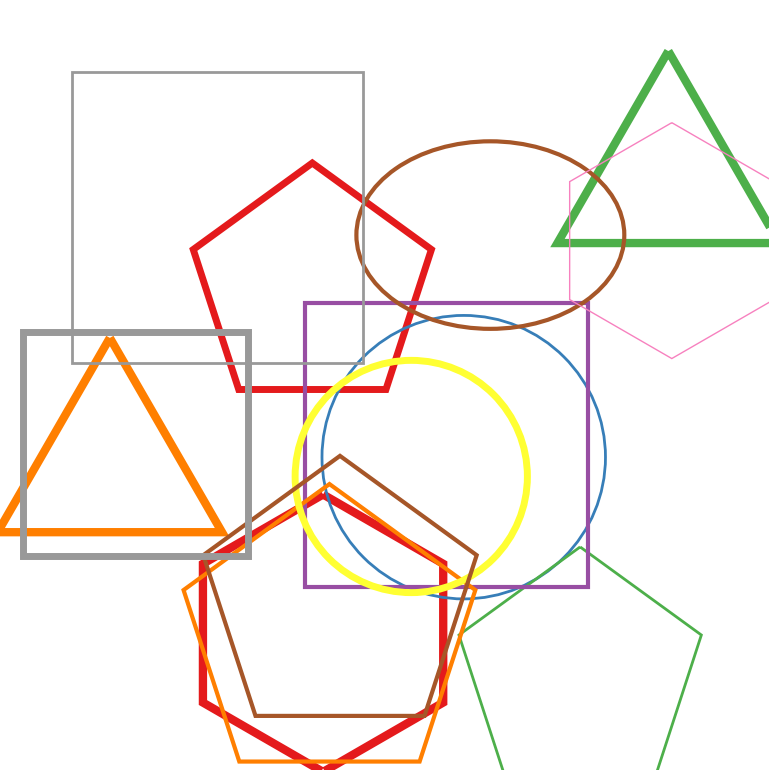[{"shape": "pentagon", "thickness": 2.5, "radius": 0.81, "center": [0.406, 0.626]}, {"shape": "hexagon", "thickness": 3, "radius": 0.9, "center": [0.42, 0.178]}, {"shape": "circle", "thickness": 1, "radius": 0.92, "center": [0.602, 0.406]}, {"shape": "pentagon", "thickness": 1, "radius": 0.83, "center": [0.753, 0.124]}, {"shape": "triangle", "thickness": 3, "radius": 0.83, "center": [0.868, 0.767]}, {"shape": "square", "thickness": 1.5, "radius": 0.92, "center": [0.58, 0.422]}, {"shape": "triangle", "thickness": 3, "radius": 0.84, "center": [0.143, 0.393]}, {"shape": "pentagon", "thickness": 1.5, "radius": 1.0, "center": [0.428, 0.172]}, {"shape": "circle", "thickness": 2.5, "radius": 0.75, "center": [0.534, 0.381]}, {"shape": "oval", "thickness": 1.5, "radius": 0.87, "center": [0.637, 0.695]}, {"shape": "pentagon", "thickness": 1.5, "radius": 0.93, "center": [0.442, 0.221]}, {"shape": "hexagon", "thickness": 0.5, "radius": 0.77, "center": [0.872, 0.688]}, {"shape": "square", "thickness": 2.5, "radius": 0.73, "center": [0.176, 0.423]}, {"shape": "square", "thickness": 1, "radius": 0.94, "center": [0.282, 0.717]}]